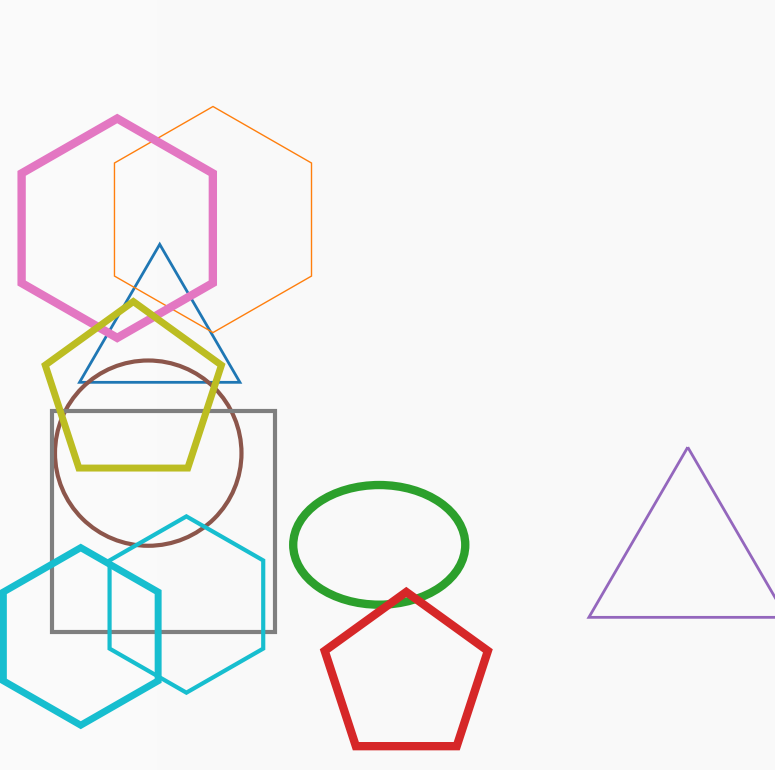[{"shape": "triangle", "thickness": 1, "radius": 0.6, "center": [0.206, 0.563]}, {"shape": "hexagon", "thickness": 0.5, "radius": 0.73, "center": [0.275, 0.715]}, {"shape": "oval", "thickness": 3, "radius": 0.56, "center": [0.489, 0.292]}, {"shape": "pentagon", "thickness": 3, "radius": 0.55, "center": [0.524, 0.121]}, {"shape": "triangle", "thickness": 1, "radius": 0.74, "center": [0.887, 0.272]}, {"shape": "circle", "thickness": 1.5, "radius": 0.6, "center": [0.191, 0.412]}, {"shape": "hexagon", "thickness": 3, "radius": 0.71, "center": [0.151, 0.704]}, {"shape": "square", "thickness": 1.5, "radius": 0.72, "center": [0.211, 0.323]}, {"shape": "pentagon", "thickness": 2.5, "radius": 0.6, "center": [0.172, 0.489]}, {"shape": "hexagon", "thickness": 2.5, "radius": 0.58, "center": [0.104, 0.173]}, {"shape": "hexagon", "thickness": 1.5, "radius": 0.57, "center": [0.241, 0.215]}]